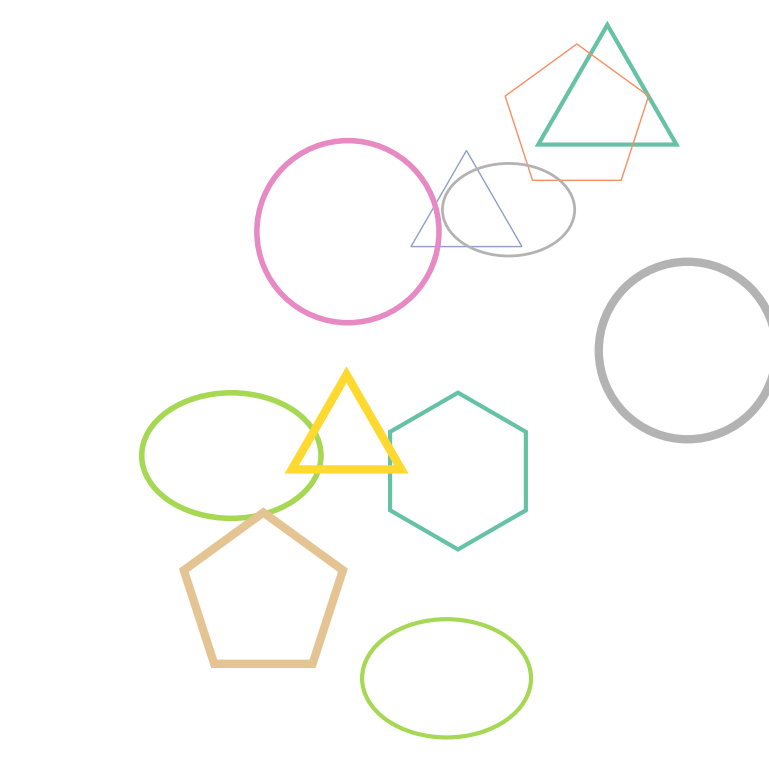[{"shape": "hexagon", "thickness": 1.5, "radius": 0.51, "center": [0.595, 0.388]}, {"shape": "triangle", "thickness": 1.5, "radius": 0.52, "center": [0.789, 0.864]}, {"shape": "pentagon", "thickness": 0.5, "radius": 0.49, "center": [0.749, 0.845]}, {"shape": "triangle", "thickness": 0.5, "radius": 0.42, "center": [0.606, 0.721]}, {"shape": "circle", "thickness": 2, "radius": 0.59, "center": [0.452, 0.699]}, {"shape": "oval", "thickness": 2, "radius": 0.58, "center": [0.3, 0.408]}, {"shape": "oval", "thickness": 1.5, "radius": 0.55, "center": [0.58, 0.119]}, {"shape": "triangle", "thickness": 3, "radius": 0.41, "center": [0.45, 0.431]}, {"shape": "pentagon", "thickness": 3, "radius": 0.54, "center": [0.342, 0.226]}, {"shape": "circle", "thickness": 3, "radius": 0.58, "center": [0.893, 0.545]}, {"shape": "oval", "thickness": 1, "radius": 0.43, "center": [0.66, 0.728]}]